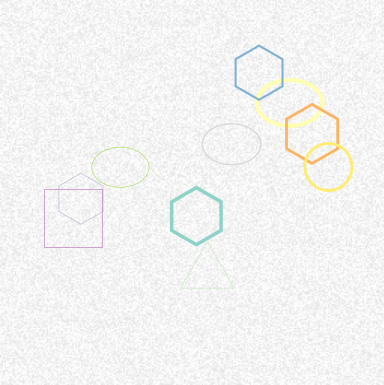[{"shape": "hexagon", "thickness": 2.5, "radius": 0.37, "center": [0.51, 0.439]}, {"shape": "oval", "thickness": 3, "radius": 0.43, "center": [0.752, 0.733]}, {"shape": "hexagon", "thickness": 0.5, "radius": 0.33, "center": [0.21, 0.484]}, {"shape": "hexagon", "thickness": 1.5, "radius": 0.35, "center": [0.673, 0.811]}, {"shape": "hexagon", "thickness": 2, "radius": 0.38, "center": [0.811, 0.652]}, {"shape": "oval", "thickness": 0.5, "radius": 0.37, "center": [0.313, 0.565]}, {"shape": "oval", "thickness": 1, "radius": 0.38, "center": [0.601, 0.625]}, {"shape": "square", "thickness": 0.5, "radius": 0.38, "center": [0.189, 0.433]}, {"shape": "triangle", "thickness": 0.5, "radius": 0.4, "center": [0.539, 0.292]}, {"shape": "circle", "thickness": 2, "radius": 0.31, "center": [0.853, 0.566]}]